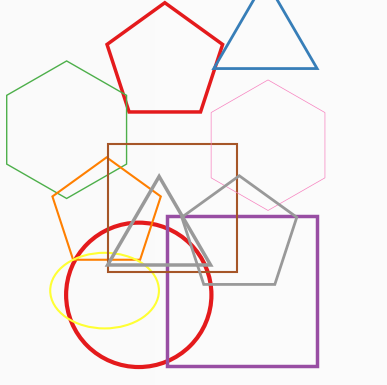[{"shape": "circle", "thickness": 3, "radius": 0.94, "center": [0.358, 0.234]}, {"shape": "pentagon", "thickness": 2.5, "radius": 0.78, "center": [0.425, 0.836]}, {"shape": "triangle", "thickness": 2, "radius": 0.77, "center": [0.685, 0.899]}, {"shape": "hexagon", "thickness": 1, "radius": 0.89, "center": [0.172, 0.663]}, {"shape": "square", "thickness": 2.5, "radius": 0.97, "center": [0.624, 0.244]}, {"shape": "pentagon", "thickness": 1.5, "radius": 0.74, "center": [0.275, 0.444]}, {"shape": "oval", "thickness": 1.5, "radius": 0.7, "center": [0.27, 0.245]}, {"shape": "square", "thickness": 1.5, "radius": 0.83, "center": [0.446, 0.46]}, {"shape": "hexagon", "thickness": 0.5, "radius": 0.85, "center": [0.692, 0.623]}, {"shape": "triangle", "thickness": 2.5, "radius": 0.77, "center": [0.411, 0.388]}, {"shape": "pentagon", "thickness": 2, "radius": 0.78, "center": [0.618, 0.387]}]